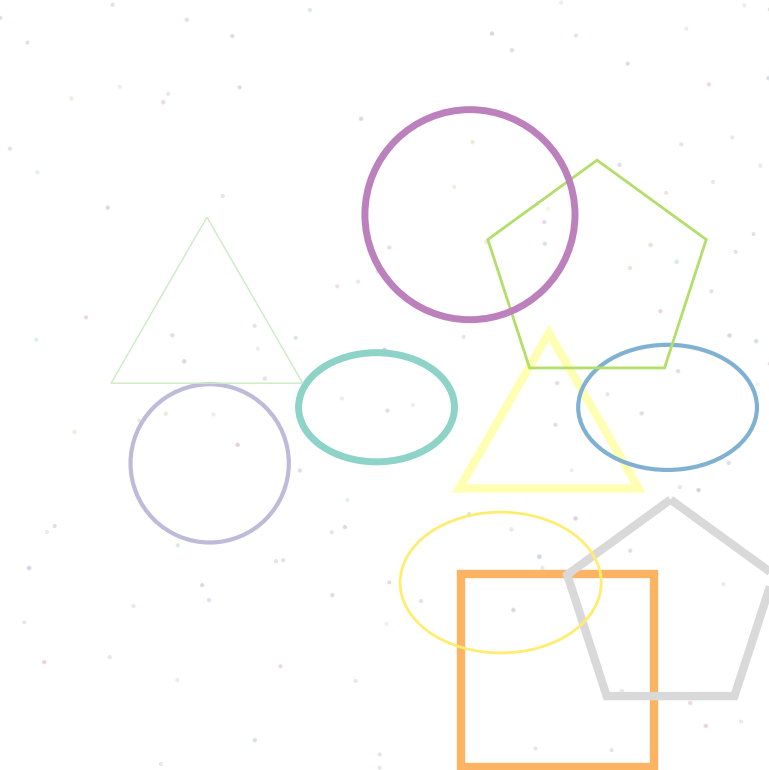[{"shape": "oval", "thickness": 2.5, "radius": 0.51, "center": [0.489, 0.471]}, {"shape": "triangle", "thickness": 3, "radius": 0.67, "center": [0.713, 0.433]}, {"shape": "circle", "thickness": 1.5, "radius": 0.51, "center": [0.272, 0.398]}, {"shape": "oval", "thickness": 1.5, "radius": 0.58, "center": [0.867, 0.471]}, {"shape": "square", "thickness": 3, "radius": 0.63, "center": [0.724, 0.129]}, {"shape": "pentagon", "thickness": 1, "radius": 0.75, "center": [0.775, 0.643]}, {"shape": "pentagon", "thickness": 3, "radius": 0.71, "center": [0.871, 0.21]}, {"shape": "circle", "thickness": 2.5, "radius": 0.68, "center": [0.61, 0.721]}, {"shape": "triangle", "thickness": 0.5, "radius": 0.72, "center": [0.269, 0.574]}, {"shape": "oval", "thickness": 1, "radius": 0.65, "center": [0.65, 0.243]}]